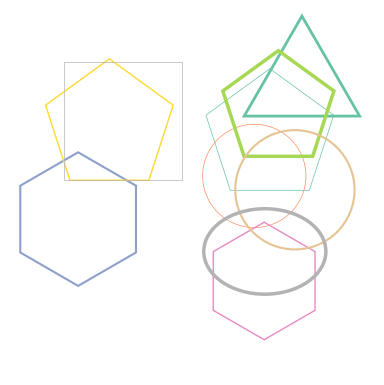[{"shape": "triangle", "thickness": 2, "radius": 0.87, "center": [0.784, 0.785]}, {"shape": "pentagon", "thickness": 0.5, "radius": 0.87, "center": [0.701, 0.647]}, {"shape": "circle", "thickness": 0.5, "radius": 0.67, "center": [0.661, 0.543]}, {"shape": "hexagon", "thickness": 1.5, "radius": 0.87, "center": [0.203, 0.431]}, {"shape": "hexagon", "thickness": 1, "radius": 0.76, "center": [0.686, 0.27]}, {"shape": "pentagon", "thickness": 2.5, "radius": 0.76, "center": [0.723, 0.717]}, {"shape": "pentagon", "thickness": 1, "radius": 0.87, "center": [0.284, 0.673]}, {"shape": "circle", "thickness": 1.5, "radius": 0.77, "center": [0.766, 0.507]}, {"shape": "oval", "thickness": 2.5, "radius": 0.79, "center": [0.688, 0.347]}, {"shape": "square", "thickness": 0.5, "radius": 0.77, "center": [0.319, 0.686]}]